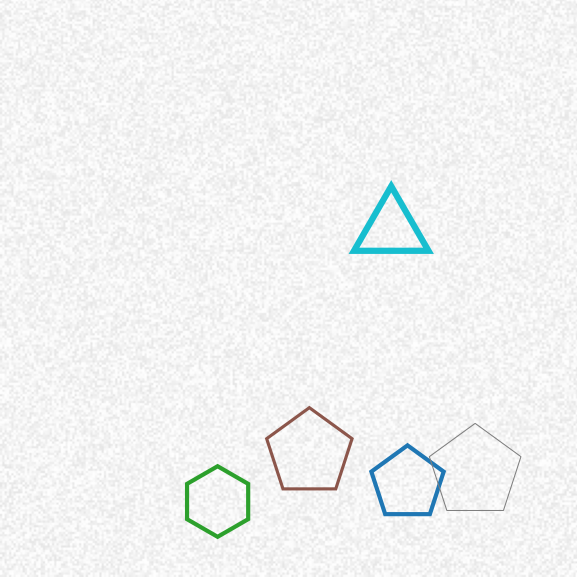[{"shape": "pentagon", "thickness": 2, "radius": 0.33, "center": [0.706, 0.162]}, {"shape": "hexagon", "thickness": 2, "radius": 0.31, "center": [0.377, 0.131]}, {"shape": "pentagon", "thickness": 1.5, "radius": 0.39, "center": [0.536, 0.215]}, {"shape": "pentagon", "thickness": 0.5, "radius": 0.42, "center": [0.823, 0.183]}, {"shape": "triangle", "thickness": 3, "radius": 0.37, "center": [0.677, 0.602]}]